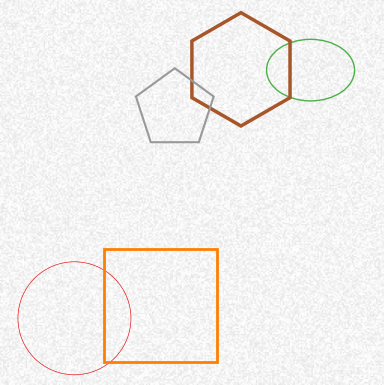[{"shape": "circle", "thickness": 0.5, "radius": 0.73, "center": [0.193, 0.173]}, {"shape": "oval", "thickness": 1, "radius": 0.57, "center": [0.807, 0.818]}, {"shape": "square", "thickness": 2, "radius": 0.74, "center": [0.416, 0.206]}, {"shape": "hexagon", "thickness": 2.5, "radius": 0.74, "center": [0.626, 0.82]}, {"shape": "pentagon", "thickness": 1.5, "radius": 0.53, "center": [0.454, 0.717]}]